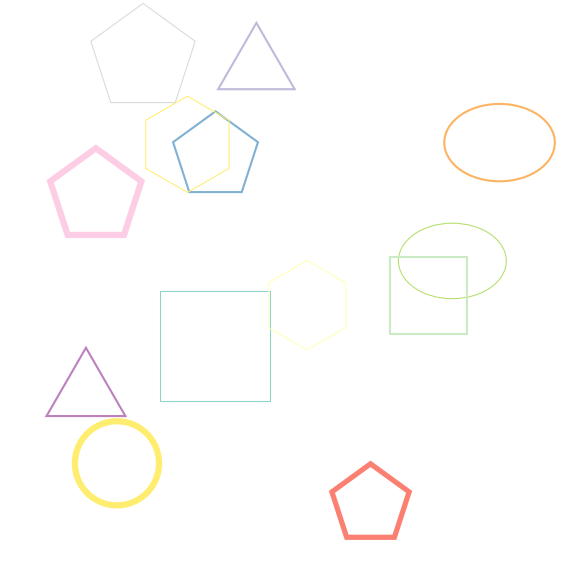[{"shape": "square", "thickness": 0.5, "radius": 0.47, "center": [0.373, 0.399]}, {"shape": "hexagon", "thickness": 0.5, "radius": 0.39, "center": [0.532, 0.471]}, {"shape": "triangle", "thickness": 1, "radius": 0.38, "center": [0.444, 0.883]}, {"shape": "pentagon", "thickness": 2.5, "radius": 0.35, "center": [0.642, 0.126]}, {"shape": "pentagon", "thickness": 1, "radius": 0.39, "center": [0.373, 0.729]}, {"shape": "oval", "thickness": 1, "radius": 0.48, "center": [0.865, 0.752]}, {"shape": "oval", "thickness": 0.5, "radius": 0.47, "center": [0.783, 0.547]}, {"shape": "pentagon", "thickness": 3, "radius": 0.42, "center": [0.166, 0.659]}, {"shape": "pentagon", "thickness": 0.5, "radius": 0.47, "center": [0.248, 0.898]}, {"shape": "triangle", "thickness": 1, "radius": 0.39, "center": [0.149, 0.318]}, {"shape": "square", "thickness": 1, "radius": 0.33, "center": [0.741, 0.488]}, {"shape": "circle", "thickness": 3, "radius": 0.36, "center": [0.203, 0.197]}, {"shape": "hexagon", "thickness": 0.5, "radius": 0.42, "center": [0.325, 0.749]}]